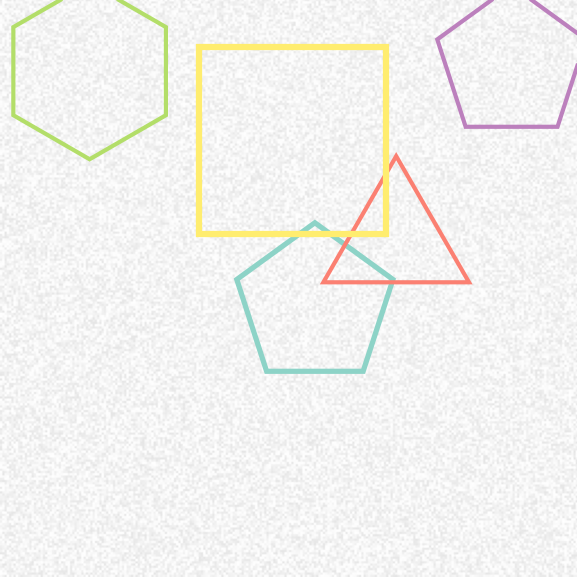[{"shape": "pentagon", "thickness": 2.5, "radius": 0.71, "center": [0.545, 0.471]}, {"shape": "triangle", "thickness": 2, "radius": 0.73, "center": [0.686, 0.583]}, {"shape": "hexagon", "thickness": 2, "radius": 0.76, "center": [0.155, 0.876]}, {"shape": "pentagon", "thickness": 2, "radius": 0.68, "center": [0.886, 0.889]}, {"shape": "square", "thickness": 3, "radius": 0.81, "center": [0.506, 0.755]}]